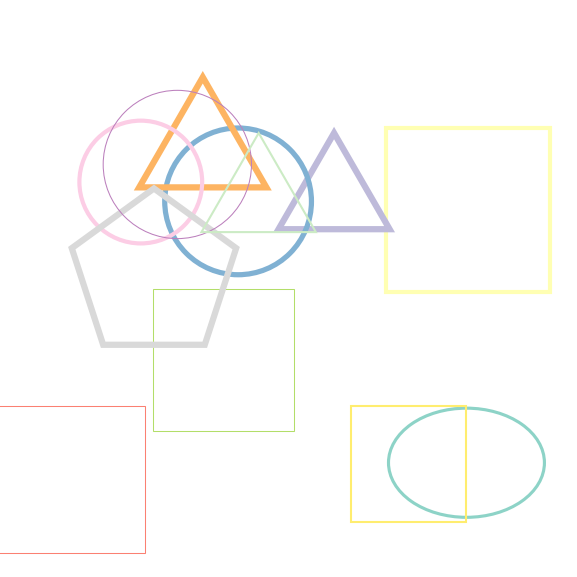[{"shape": "oval", "thickness": 1.5, "radius": 0.68, "center": [0.808, 0.198]}, {"shape": "square", "thickness": 2, "radius": 0.71, "center": [0.811, 0.635]}, {"shape": "triangle", "thickness": 3, "radius": 0.56, "center": [0.578, 0.658]}, {"shape": "square", "thickness": 0.5, "radius": 0.64, "center": [0.123, 0.169]}, {"shape": "circle", "thickness": 2.5, "radius": 0.64, "center": [0.412, 0.65]}, {"shape": "triangle", "thickness": 3, "radius": 0.64, "center": [0.351, 0.738]}, {"shape": "square", "thickness": 0.5, "radius": 0.61, "center": [0.387, 0.375]}, {"shape": "circle", "thickness": 2, "radius": 0.53, "center": [0.244, 0.684]}, {"shape": "pentagon", "thickness": 3, "radius": 0.75, "center": [0.267, 0.523]}, {"shape": "circle", "thickness": 0.5, "radius": 0.64, "center": [0.307, 0.714]}, {"shape": "triangle", "thickness": 1, "radius": 0.57, "center": [0.448, 0.654]}, {"shape": "square", "thickness": 1, "radius": 0.5, "center": [0.707, 0.195]}]